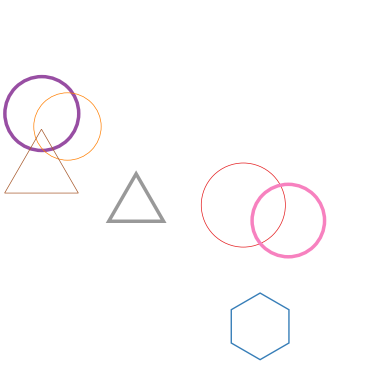[{"shape": "circle", "thickness": 0.5, "radius": 0.55, "center": [0.632, 0.467]}, {"shape": "hexagon", "thickness": 1, "radius": 0.43, "center": [0.676, 0.152]}, {"shape": "circle", "thickness": 2.5, "radius": 0.48, "center": [0.109, 0.705]}, {"shape": "circle", "thickness": 0.5, "radius": 0.44, "center": [0.175, 0.671]}, {"shape": "triangle", "thickness": 0.5, "radius": 0.55, "center": [0.108, 0.554]}, {"shape": "circle", "thickness": 2.5, "radius": 0.47, "center": [0.749, 0.427]}, {"shape": "triangle", "thickness": 2.5, "radius": 0.41, "center": [0.354, 0.466]}]